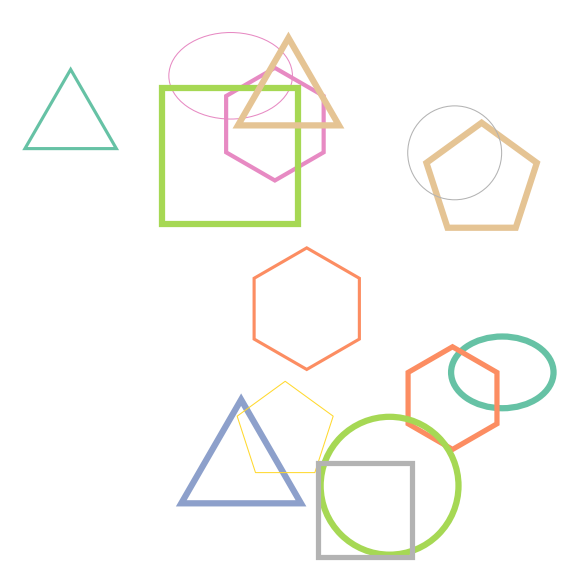[{"shape": "oval", "thickness": 3, "radius": 0.44, "center": [0.87, 0.354]}, {"shape": "triangle", "thickness": 1.5, "radius": 0.46, "center": [0.122, 0.787]}, {"shape": "hexagon", "thickness": 1.5, "radius": 0.53, "center": [0.531, 0.465]}, {"shape": "hexagon", "thickness": 2.5, "radius": 0.44, "center": [0.784, 0.31]}, {"shape": "triangle", "thickness": 3, "radius": 0.6, "center": [0.418, 0.187]}, {"shape": "hexagon", "thickness": 2, "radius": 0.49, "center": [0.476, 0.784]}, {"shape": "oval", "thickness": 0.5, "radius": 0.54, "center": [0.399, 0.868]}, {"shape": "square", "thickness": 3, "radius": 0.59, "center": [0.398, 0.729]}, {"shape": "circle", "thickness": 3, "radius": 0.6, "center": [0.675, 0.158]}, {"shape": "pentagon", "thickness": 0.5, "radius": 0.44, "center": [0.494, 0.251]}, {"shape": "triangle", "thickness": 3, "radius": 0.5, "center": [0.5, 0.833]}, {"shape": "pentagon", "thickness": 3, "radius": 0.5, "center": [0.834, 0.686]}, {"shape": "circle", "thickness": 0.5, "radius": 0.41, "center": [0.787, 0.735]}, {"shape": "square", "thickness": 2.5, "radius": 0.41, "center": [0.632, 0.116]}]